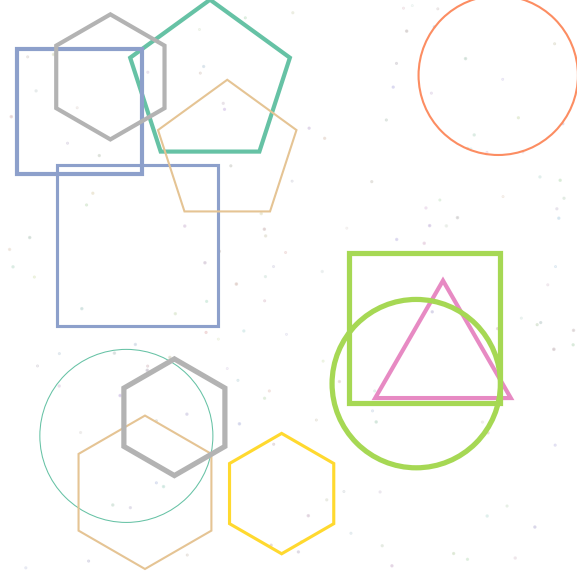[{"shape": "circle", "thickness": 0.5, "radius": 0.75, "center": [0.219, 0.244]}, {"shape": "pentagon", "thickness": 2, "radius": 0.73, "center": [0.364, 0.854]}, {"shape": "circle", "thickness": 1, "radius": 0.69, "center": [0.863, 0.869]}, {"shape": "square", "thickness": 1.5, "radius": 0.7, "center": [0.238, 0.574]}, {"shape": "square", "thickness": 2, "radius": 0.54, "center": [0.137, 0.806]}, {"shape": "triangle", "thickness": 2, "radius": 0.68, "center": [0.767, 0.378]}, {"shape": "circle", "thickness": 2.5, "radius": 0.73, "center": [0.721, 0.335]}, {"shape": "square", "thickness": 2.5, "radius": 0.65, "center": [0.735, 0.431]}, {"shape": "hexagon", "thickness": 1.5, "radius": 0.52, "center": [0.488, 0.144]}, {"shape": "hexagon", "thickness": 1, "radius": 0.66, "center": [0.251, 0.147]}, {"shape": "pentagon", "thickness": 1, "radius": 0.63, "center": [0.394, 0.735]}, {"shape": "hexagon", "thickness": 2.5, "radius": 0.5, "center": [0.302, 0.277]}, {"shape": "hexagon", "thickness": 2, "radius": 0.54, "center": [0.191, 0.866]}]